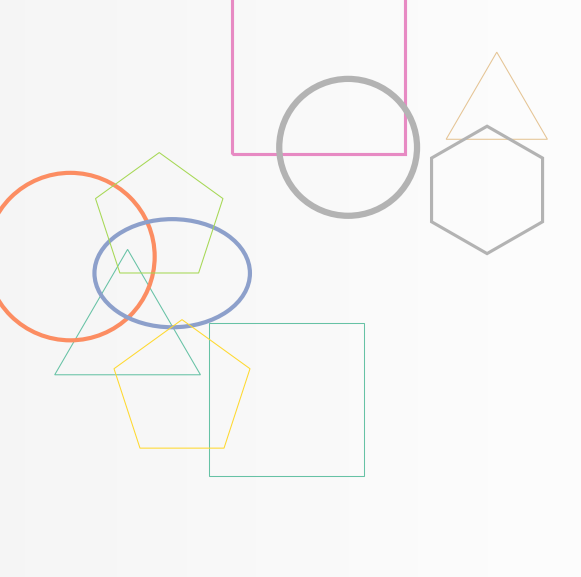[{"shape": "square", "thickness": 0.5, "radius": 0.67, "center": [0.493, 0.307]}, {"shape": "triangle", "thickness": 0.5, "radius": 0.72, "center": [0.219, 0.423]}, {"shape": "circle", "thickness": 2, "radius": 0.73, "center": [0.121, 0.555]}, {"shape": "oval", "thickness": 2, "radius": 0.67, "center": [0.296, 0.526]}, {"shape": "square", "thickness": 1.5, "radius": 0.74, "center": [0.548, 0.881]}, {"shape": "pentagon", "thickness": 0.5, "radius": 0.58, "center": [0.274, 0.62]}, {"shape": "pentagon", "thickness": 0.5, "radius": 0.61, "center": [0.313, 0.323]}, {"shape": "triangle", "thickness": 0.5, "radius": 0.5, "center": [0.855, 0.808]}, {"shape": "circle", "thickness": 3, "radius": 0.59, "center": [0.599, 0.744]}, {"shape": "hexagon", "thickness": 1.5, "radius": 0.55, "center": [0.838, 0.67]}]